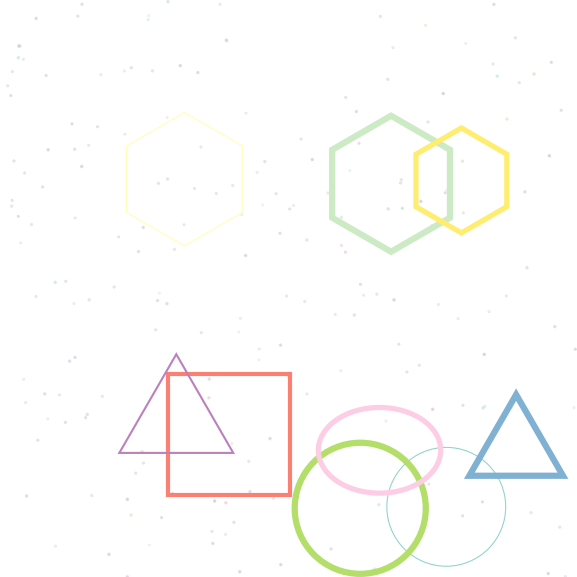[{"shape": "circle", "thickness": 0.5, "radius": 0.51, "center": [0.773, 0.122]}, {"shape": "hexagon", "thickness": 0.5, "radius": 0.58, "center": [0.319, 0.689]}, {"shape": "square", "thickness": 2, "radius": 0.53, "center": [0.397, 0.246]}, {"shape": "triangle", "thickness": 3, "radius": 0.47, "center": [0.894, 0.222]}, {"shape": "circle", "thickness": 3, "radius": 0.57, "center": [0.624, 0.119]}, {"shape": "oval", "thickness": 2.5, "radius": 0.53, "center": [0.657, 0.219]}, {"shape": "triangle", "thickness": 1, "radius": 0.57, "center": [0.305, 0.272]}, {"shape": "hexagon", "thickness": 3, "radius": 0.59, "center": [0.677, 0.681]}, {"shape": "hexagon", "thickness": 2.5, "radius": 0.45, "center": [0.799, 0.687]}]